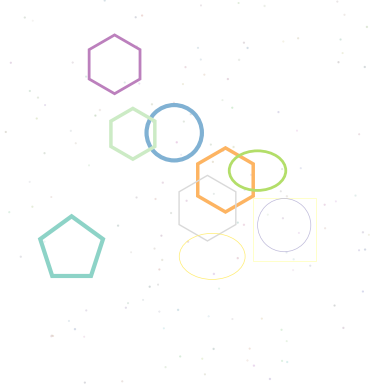[{"shape": "pentagon", "thickness": 3, "radius": 0.43, "center": [0.186, 0.353]}, {"shape": "square", "thickness": 0.5, "radius": 0.41, "center": [0.739, 0.404]}, {"shape": "circle", "thickness": 0.5, "radius": 0.35, "center": [0.738, 0.415]}, {"shape": "circle", "thickness": 3, "radius": 0.36, "center": [0.453, 0.655]}, {"shape": "hexagon", "thickness": 2.5, "radius": 0.42, "center": [0.586, 0.533]}, {"shape": "oval", "thickness": 2, "radius": 0.37, "center": [0.669, 0.557]}, {"shape": "hexagon", "thickness": 1, "radius": 0.43, "center": [0.539, 0.459]}, {"shape": "hexagon", "thickness": 2, "radius": 0.38, "center": [0.298, 0.833]}, {"shape": "hexagon", "thickness": 2.5, "radius": 0.33, "center": [0.345, 0.652]}, {"shape": "oval", "thickness": 0.5, "radius": 0.43, "center": [0.551, 0.334]}]